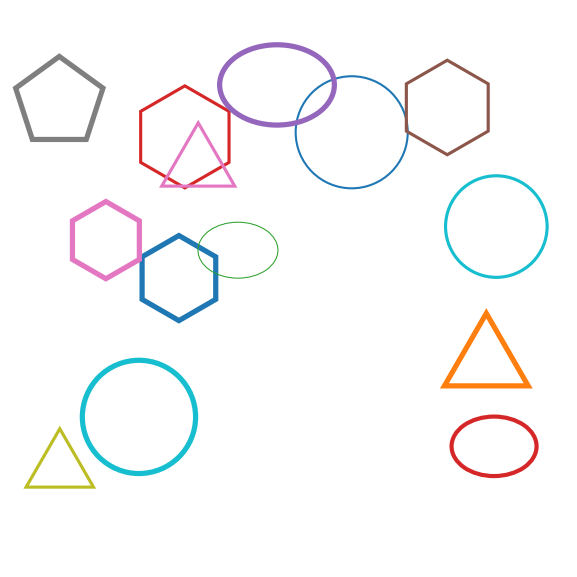[{"shape": "hexagon", "thickness": 2.5, "radius": 0.37, "center": [0.31, 0.518]}, {"shape": "circle", "thickness": 1, "radius": 0.49, "center": [0.609, 0.77]}, {"shape": "triangle", "thickness": 2.5, "radius": 0.42, "center": [0.842, 0.373]}, {"shape": "oval", "thickness": 0.5, "radius": 0.35, "center": [0.412, 0.566]}, {"shape": "oval", "thickness": 2, "radius": 0.37, "center": [0.856, 0.226]}, {"shape": "hexagon", "thickness": 1.5, "radius": 0.44, "center": [0.32, 0.762]}, {"shape": "oval", "thickness": 2.5, "radius": 0.5, "center": [0.48, 0.852]}, {"shape": "hexagon", "thickness": 1.5, "radius": 0.41, "center": [0.775, 0.813]}, {"shape": "hexagon", "thickness": 2.5, "radius": 0.33, "center": [0.183, 0.583]}, {"shape": "triangle", "thickness": 1.5, "radius": 0.37, "center": [0.343, 0.713]}, {"shape": "pentagon", "thickness": 2.5, "radius": 0.4, "center": [0.103, 0.822]}, {"shape": "triangle", "thickness": 1.5, "radius": 0.34, "center": [0.104, 0.189]}, {"shape": "circle", "thickness": 2.5, "radius": 0.49, "center": [0.241, 0.277]}, {"shape": "circle", "thickness": 1.5, "radius": 0.44, "center": [0.859, 0.607]}]